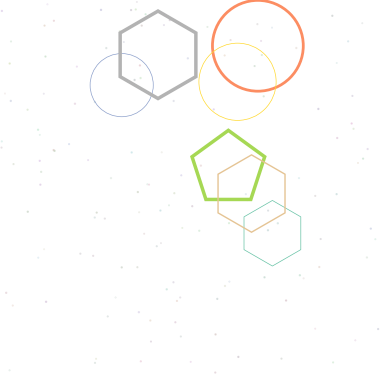[{"shape": "hexagon", "thickness": 0.5, "radius": 0.43, "center": [0.708, 0.394]}, {"shape": "circle", "thickness": 2, "radius": 0.59, "center": [0.67, 0.881]}, {"shape": "circle", "thickness": 0.5, "radius": 0.41, "center": [0.316, 0.779]}, {"shape": "pentagon", "thickness": 2.5, "radius": 0.5, "center": [0.593, 0.562]}, {"shape": "circle", "thickness": 0.5, "radius": 0.5, "center": [0.617, 0.788]}, {"shape": "hexagon", "thickness": 1, "radius": 0.5, "center": [0.653, 0.497]}, {"shape": "hexagon", "thickness": 2.5, "radius": 0.57, "center": [0.41, 0.858]}]